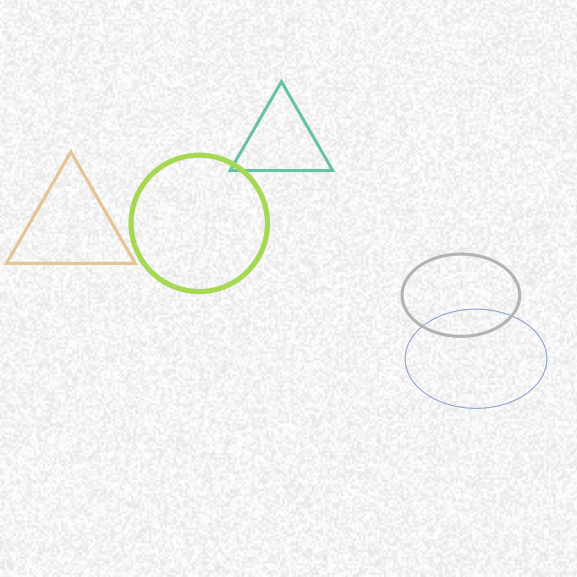[{"shape": "triangle", "thickness": 1.5, "radius": 0.51, "center": [0.487, 0.755]}, {"shape": "oval", "thickness": 0.5, "radius": 0.61, "center": [0.824, 0.378]}, {"shape": "circle", "thickness": 2.5, "radius": 0.59, "center": [0.345, 0.612]}, {"shape": "triangle", "thickness": 1.5, "radius": 0.64, "center": [0.123, 0.607]}, {"shape": "oval", "thickness": 1.5, "radius": 0.51, "center": [0.798, 0.488]}]